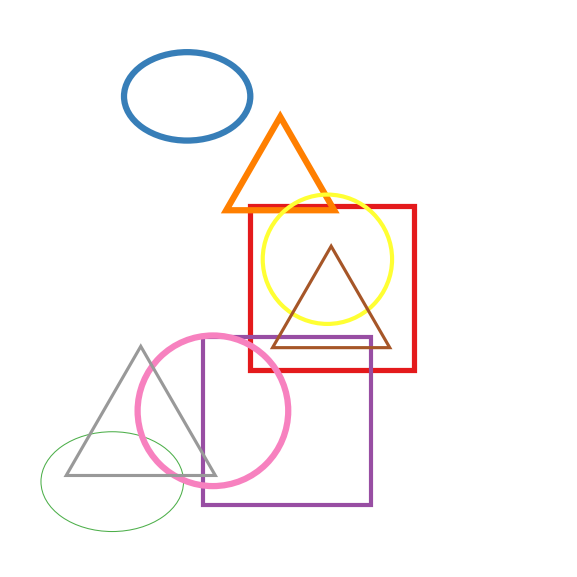[{"shape": "square", "thickness": 2.5, "radius": 0.71, "center": [0.575, 0.5]}, {"shape": "oval", "thickness": 3, "radius": 0.55, "center": [0.324, 0.832]}, {"shape": "oval", "thickness": 0.5, "radius": 0.62, "center": [0.194, 0.165]}, {"shape": "square", "thickness": 2, "radius": 0.73, "center": [0.497, 0.27]}, {"shape": "triangle", "thickness": 3, "radius": 0.54, "center": [0.485, 0.689]}, {"shape": "circle", "thickness": 2, "radius": 0.56, "center": [0.567, 0.55]}, {"shape": "triangle", "thickness": 1.5, "radius": 0.59, "center": [0.573, 0.456]}, {"shape": "circle", "thickness": 3, "radius": 0.65, "center": [0.369, 0.288]}, {"shape": "triangle", "thickness": 1.5, "radius": 0.75, "center": [0.244, 0.25]}]